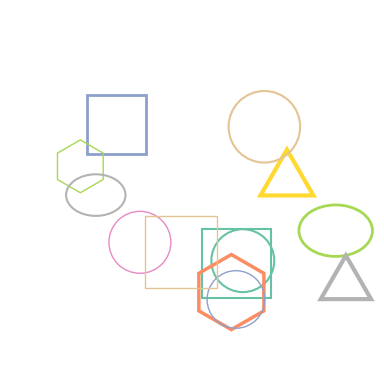[{"shape": "circle", "thickness": 1.5, "radius": 0.41, "center": [0.631, 0.323]}, {"shape": "square", "thickness": 1.5, "radius": 0.45, "center": [0.614, 0.316]}, {"shape": "hexagon", "thickness": 2.5, "radius": 0.49, "center": [0.601, 0.241]}, {"shape": "circle", "thickness": 1, "radius": 0.37, "center": [0.613, 0.222]}, {"shape": "square", "thickness": 2, "radius": 0.38, "center": [0.303, 0.677]}, {"shape": "circle", "thickness": 1, "radius": 0.4, "center": [0.363, 0.371]}, {"shape": "hexagon", "thickness": 1, "radius": 0.34, "center": [0.209, 0.568]}, {"shape": "oval", "thickness": 2, "radius": 0.48, "center": [0.872, 0.401]}, {"shape": "triangle", "thickness": 3, "radius": 0.4, "center": [0.745, 0.532]}, {"shape": "square", "thickness": 1, "radius": 0.46, "center": [0.471, 0.345]}, {"shape": "circle", "thickness": 1.5, "radius": 0.46, "center": [0.687, 0.671]}, {"shape": "oval", "thickness": 1.5, "radius": 0.39, "center": [0.249, 0.493]}, {"shape": "triangle", "thickness": 3, "radius": 0.38, "center": [0.898, 0.261]}]